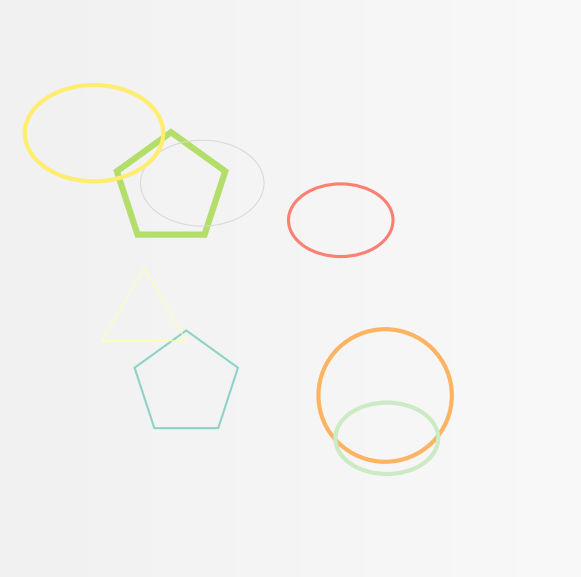[{"shape": "pentagon", "thickness": 1, "radius": 0.47, "center": [0.32, 0.333]}, {"shape": "triangle", "thickness": 0.5, "radius": 0.42, "center": [0.248, 0.451]}, {"shape": "oval", "thickness": 1.5, "radius": 0.45, "center": [0.586, 0.618]}, {"shape": "circle", "thickness": 2, "radius": 0.57, "center": [0.663, 0.314]}, {"shape": "pentagon", "thickness": 3, "radius": 0.49, "center": [0.294, 0.672]}, {"shape": "oval", "thickness": 0.5, "radius": 0.53, "center": [0.348, 0.682]}, {"shape": "oval", "thickness": 2, "radius": 0.44, "center": [0.665, 0.24]}, {"shape": "oval", "thickness": 2, "radius": 0.6, "center": [0.162, 0.768]}]